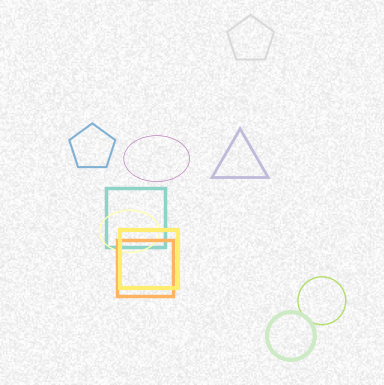[{"shape": "square", "thickness": 2.5, "radius": 0.39, "center": [0.352, 0.436]}, {"shape": "oval", "thickness": 1, "radius": 0.39, "center": [0.337, 0.399]}, {"shape": "triangle", "thickness": 2, "radius": 0.42, "center": [0.624, 0.581]}, {"shape": "pentagon", "thickness": 1.5, "radius": 0.31, "center": [0.24, 0.617]}, {"shape": "square", "thickness": 2.5, "radius": 0.36, "center": [0.378, 0.305]}, {"shape": "circle", "thickness": 1, "radius": 0.31, "center": [0.836, 0.219]}, {"shape": "pentagon", "thickness": 1.5, "radius": 0.32, "center": [0.651, 0.897]}, {"shape": "oval", "thickness": 0.5, "radius": 0.43, "center": [0.407, 0.588]}, {"shape": "circle", "thickness": 3, "radius": 0.31, "center": [0.756, 0.127]}, {"shape": "square", "thickness": 3, "radius": 0.38, "center": [0.388, 0.326]}]